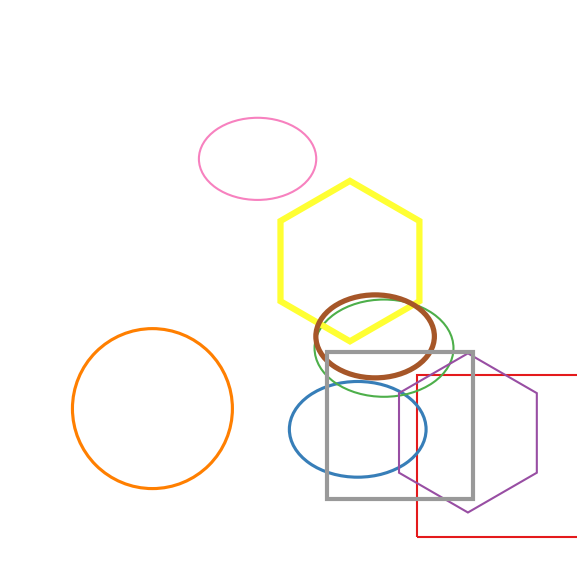[{"shape": "square", "thickness": 1, "radius": 0.7, "center": [0.863, 0.209]}, {"shape": "oval", "thickness": 1.5, "radius": 0.59, "center": [0.619, 0.256]}, {"shape": "oval", "thickness": 1, "radius": 0.6, "center": [0.665, 0.396]}, {"shape": "hexagon", "thickness": 1, "radius": 0.69, "center": [0.81, 0.249]}, {"shape": "circle", "thickness": 1.5, "radius": 0.69, "center": [0.264, 0.292]}, {"shape": "hexagon", "thickness": 3, "radius": 0.69, "center": [0.606, 0.547]}, {"shape": "oval", "thickness": 2.5, "radius": 0.51, "center": [0.65, 0.417]}, {"shape": "oval", "thickness": 1, "radius": 0.51, "center": [0.446, 0.724]}, {"shape": "square", "thickness": 2, "radius": 0.63, "center": [0.693, 0.262]}]